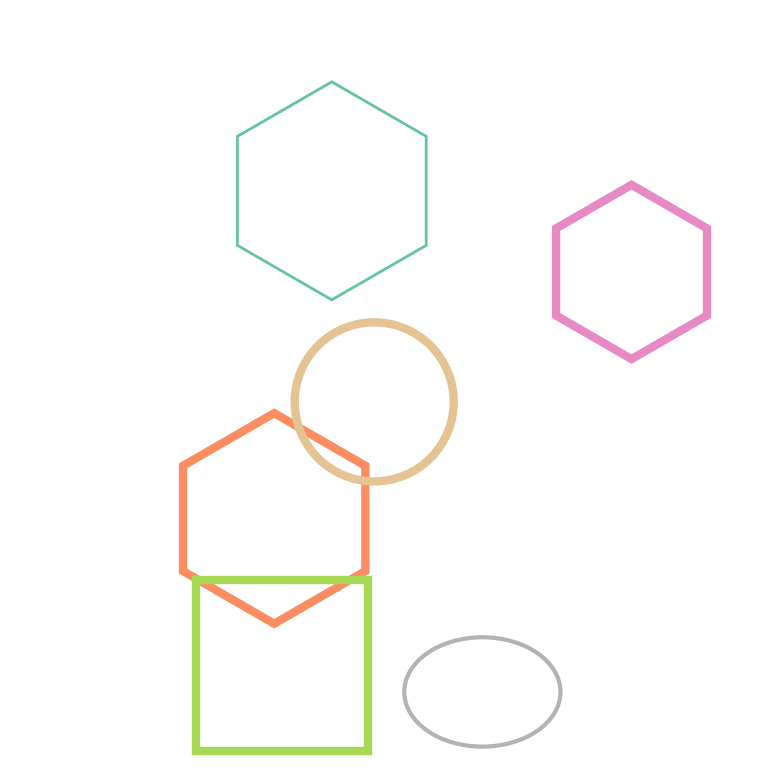[{"shape": "hexagon", "thickness": 1, "radius": 0.71, "center": [0.431, 0.752]}, {"shape": "hexagon", "thickness": 3, "radius": 0.68, "center": [0.356, 0.327]}, {"shape": "hexagon", "thickness": 3, "radius": 0.57, "center": [0.82, 0.647]}, {"shape": "square", "thickness": 3, "radius": 0.56, "center": [0.366, 0.135]}, {"shape": "circle", "thickness": 3, "radius": 0.52, "center": [0.486, 0.478]}, {"shape": "oval", "thickness": 1.5, "radius": 0.51, "center": [0.626, 0.101]}]